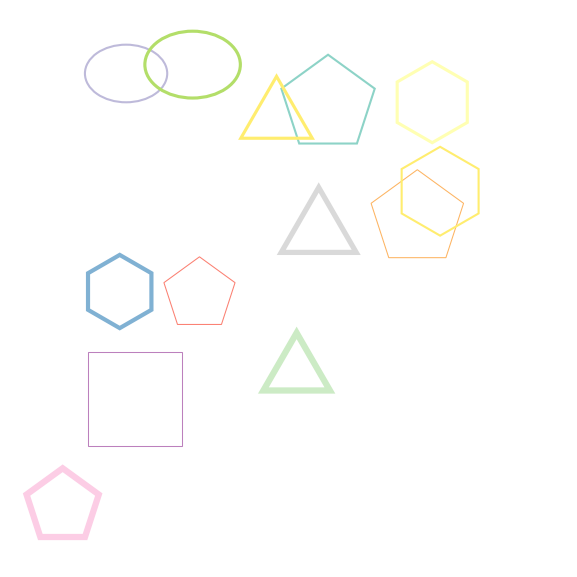[{"shape": "pentagon", "thickness": 1, "radius": 0.42, "center": [0.568, 0.819]}, {"shape": "hexagon", "thickness": 1.5, "radius": 0.35, "center": [0.748, 0.822]}, {"shape": "oval", "thickness": 1, "radius": 0.36, "center": [0.218, 0.872]}, {"shape": "pentagon", "thickness": 0.5, "radius": 0.32, "center": [0.345, 0.49]}, {"shape": "hexagon", "thickness": 2, "radius": 0.32, "center": [0.207, 0.494]}, {"shape": "pentagon", "thickness": 0.5, "radius": 0.42, "center": [0.723, 0.621]}, {"shape": "oval", "thickness": 1.5, "radius": 0.41, "center": [0.334, 0.887]}, {"shape": "pentagon", "thickness": 3, "radius": 0.33, "center": [0.109, 0.122]}, {"shape": "triangle", "thickness": 2.5, "radius": 0.37, "center": [0.552, 0.6]}, {"shape": "square", "thickness": 0.5, "radius": 0.41, "center": [0.233, 0.308]}, {"shape": "triangle", "thickness": 3, "radius": 0.33, "center": [0.514, 0.356]}, {"shape": "triangle", "thickness": 1.5, "radius": 0.36, "center": [0.479, 0.795]}, {"shape": "hexagon", "thickness": 1, "radius": 0.38, "center": [0.762, 0.668]}]